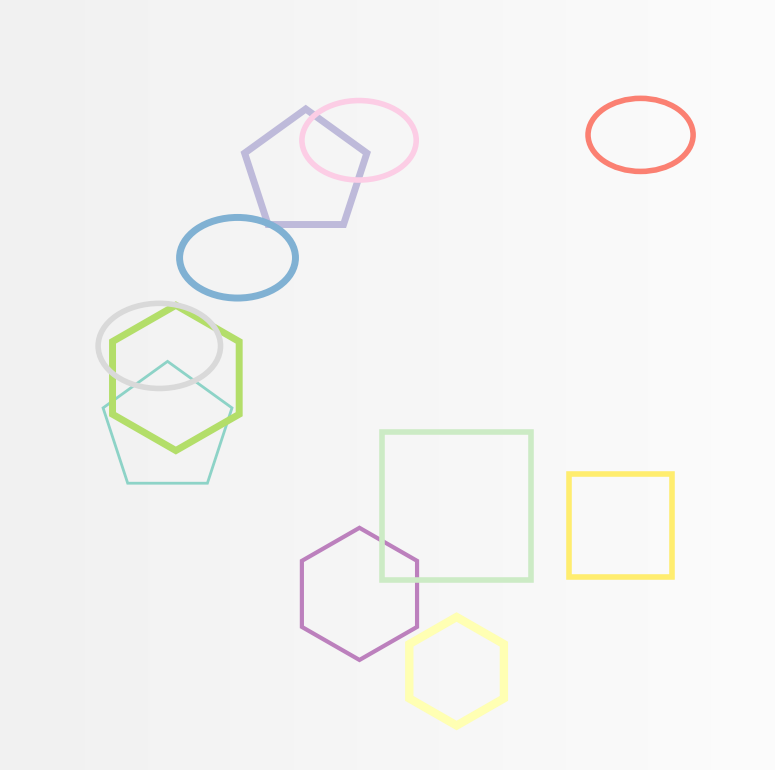[{"shape": "pentagon", "thickness": 1, "radius": 0.44, "center": [0.216, 0.443]}, {"shape": "hexagon", "thickness": 3, "radius": 0.35, "center": [0.589, 0.128]}, {"shape": "pentagon", "thickness": 2.5, "radius": 0.41, "center": [0.395, 0.776]}, {"shape": "oval", "thickness": 2, "radius": 0.34, "center": [0.827, 0.825]}, {"shape": "oval", "thickness": 2.5, "radius": 0.37, "center": [0.306, 0.665]}, {"shape": "hexagon", "thickness": 2.5, "radius": 0.47, "center": [0.227, 0.509]}, {"shape": "oval", "thickness": 2, "radius": 0.37, "center": [0.463, 0.818]}, {"shape": "oval", "thickness": 2, "radius": 0.39, "center": [0.206, 0.551]}, {"shape": "hexagon", "thickness": 1.5, "radius": 0.43, "center": [0.464, 0.229]}, {"shape": "square", "thickness": 2, "radius": 0.48, "center": [0.589, 0.343]}, {"shape": "square", "thickness": 2, "radius": 0.33, "center": [0.8, 0.317]}]